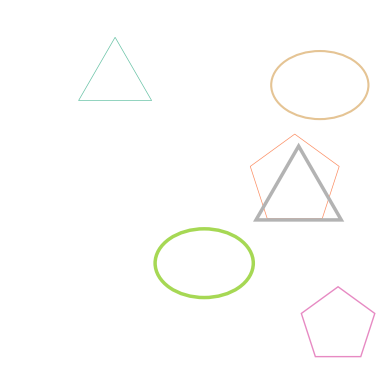[{"shape": "triangle", "thickness": 0.5, "radius": 0.55, "center": [0.299, 0.794]}, {"shape": "pentagon", "thickness": 0.5, "radius": 0.61, "center": [0.766, 0.53]}, {"shape": "pentagon", "thickness": 1, "radius": 0.5, "center": [0.878, 0.155]}, {"shape": "oval", "thickness": 2.5, "radius": 0.64, "center": [0.53, 0.316]}, {"shape": "oval", "thickness": 1.5, "radius": 0.63, "center": [0.831, 0.779]}, {"shape": "triangle", "thickness": 2.5, "radius": 0.64, "center": [0.776, 0.493]}]